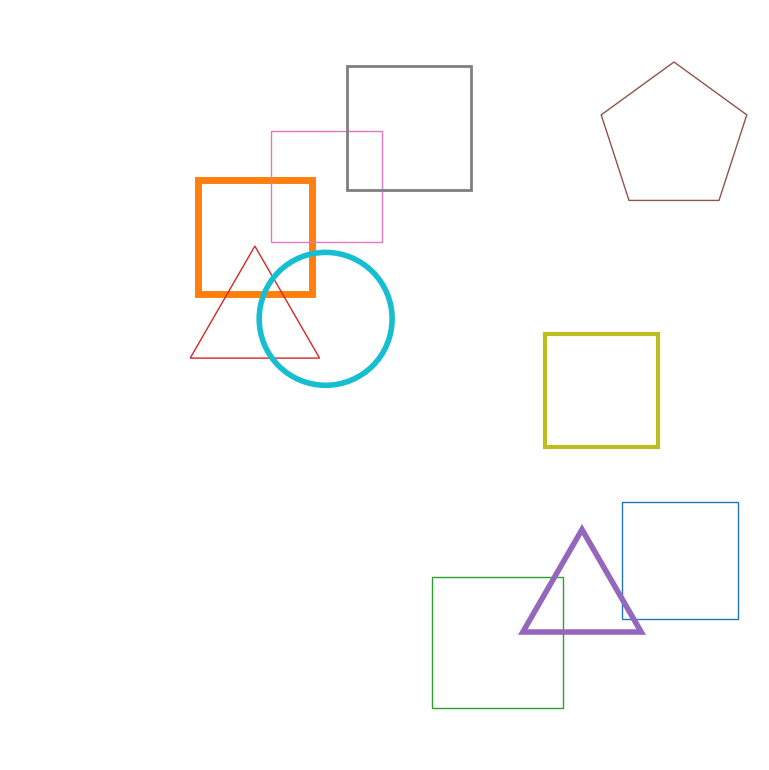[{"shape": "square", "thickness": 0.5, "radius": 0.38, "center": [0.883, 0.272]}, {"shape": "square", "thickness": 2.5, "radius": 0.37, "center": [0.331, 0.693]}, {"shape": "square", "thickness": 0.5, "radius": 0.42, "center": [0.646, 0.165]}, {"shape": "triangle", "thickness": 0.5, "radius": 0.48, "center": [0.331, 0.583]}, {"shape": "triangle", "thickness": 2, "radius": 0.44, "center": [0.756, 0.224]}, {"shape": "pentagon", "thickness": 0.5, "radius": 0.5, "center": [0.875, 0.82]}, {"shape": "square", "thickness": 0.5, "radius": 0.36, "center": [0.423, 0.758]}, {"shape": "square", "thickness": 1, "radius": 0.4, "center": [0.531, 0.834]}, {"shape": "square", "thickness": 1.5, "radius": 0.37, "center": [0.782, 0.493]}, {"shape": "circle", "thickness": 2, "radius": 0.43, "center": [0.423, 0.586]}]